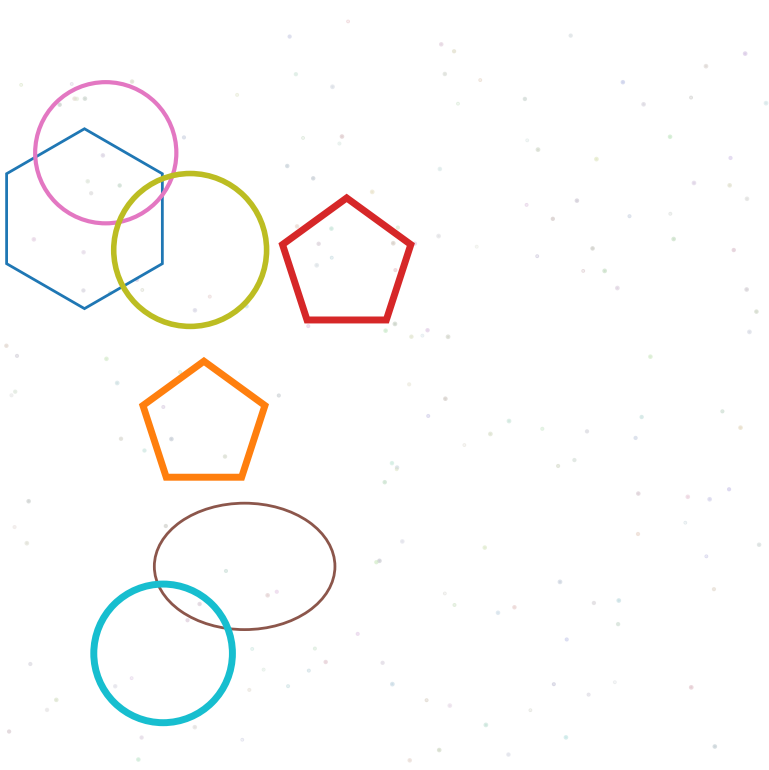[{"shape": "hexagon", "thickness": 1, "radius": 0.58, "center": [0.11, 0.716]}, {"shape": "pentagon", "thickness": 2.5, "radius": 0.42, "center": [0.265, 0.448]}, {"shape": "pentagon", "thickness": 2.5, "radius": 0.44, "center": [0.45, 0.655]}, {"shape": "oval", "thickness": 1, "radius": 0.59, "center": [0.318, 0.264]}, {"shape": "circle", "thickness": 1.5, "radius": 0.46, "center": [0.137, 0.802]}, {"shape": "circle", "thickness": 2, "radius": 0.5, "center": [0.247, 0.675]}, {"shape": "circle", "thickness": 2.5, "radius": 0.45, "center": [0.212, 0.151]}]